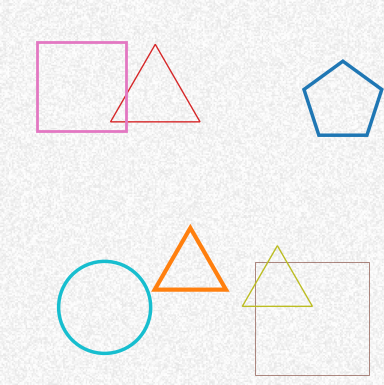[{"shape": "pentagon", "thickness": 2.5, "radius": 0.53, "center": [0.891, 0.735]}, {"shape": "triangle", "thickness": 3, "radius": 0.53, "center": [0.494, 0.301]}, {"shape": "triangle", "thickness": 1, "radius": 0.67, "center": [0.403, 0.751]}, {"shape": "square", "thickness": 0.5, "radius": 0.74, "center": [0.811, 0.173]}, {"shape": "square", "thickness": 2, "radius": 0.58, "center": [0.212, 0.776]}, {"shape": "triangle", "thickness": 1, "radius": 0.53, "center": [0.72, 0.257]}, {"shape": "circle", "thickness": 2.5, "radius": 0.6, "center": [0.272, 0.202]}]